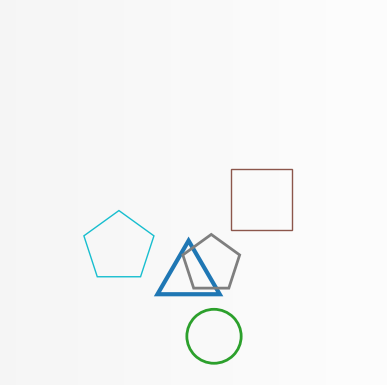[{"shape": "triangle", "thickness": 3, "radius": 0.46, "center": [0.487, 0.282]}, {"shape": "circle", "thickness": 2, "radius": 0.35, "center": [0.552, 0.127]}, {"shape": "square", "thickness": 1, "radius": 0.4, "center": [0.674, 0.481]}, {"shape": "pentagon", "thickness": 2, "radius": 0.39, "center": [0.545, 0.314]}, {"shape": "pentagon", "thickness": 1, "radius": 0.48, "center": [0.307, 0.358]}]